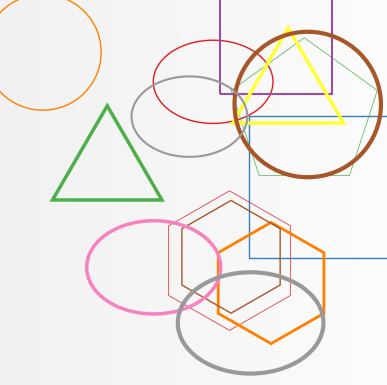[{"shape": "hexagon", "thickness": 0.5, "radius": 0.91, "center": [0.592, 0.323]}, {"shape": "oval", "thickness": 1, "radius": 0.77, "center": [0.55, 0.787]}, {"shape": "square", "thickness": 1, "radius": 0.92, "center": [0.828, 0.515]}, {"shape": "pentagon", "thickness": 0.5, "radius": 0.99, "center": [0.785, 0.704]}, {"shape": "triangle", "thickness": 2.5, "radius": 0.82, "center": [0.277, 0.562]}, {"shape": "square", "thickness": 1.5, "radius": 0.72, "center": [0.711, 0.899]}, {"shape": "circle", "thickness": 1, "radius": 0.75, "center": [0.111, 0.864]}, {"shape": "hexagon", "thickness": 2, "radius": 0.79, "center": [0.7, 0.265]}, {"shape": "triangle", "thickness": 2.5, "radius": 0.82, "center": [0.744, 0.763]}, {"shape": "circle", "thickness": 3, "radius": 0.94, "center": [0.794, 0.729]}, {"shape": "hexagon", "thickness": 1, "radius": 0.73, "center": [0.596, 0.333]}, {"shape": "oval", "thickness": 2.5, "radius": 0.86, "center": [0.397, 0.306]}, {"shape": "oval", "thickness": 1.5, "radius": 0.75, "center": [0.489, 0.697]}, {"shape": "oval", "thickness": 3, "radius": 0.94, "center": [0.647, 0.161]}]